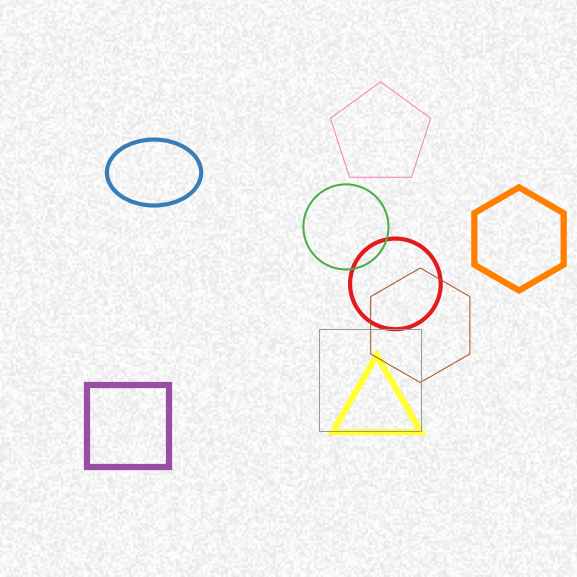[{"shape": "circle", "thickness": 2, "radius": 0.39, "center": [0.685, 0.508]}, {"shape": "oval", "thickness": 2, "radius": 0.41, "center": [0.267, 0.7]}, {"shape": "circle", "thickness": 1, "radius": 0.37, "center": [0.599, 0.606]}, {"shape": "square", "thickness": 3, "radius": 0.36, "center": [0.222, 0.262]}, {"shape": "hexagon", "thickness": 3, "radius": 0.45, "center": [0.899, 0.585]}, {"shape": "triangle", "thickness": 3, "radius": 0.44, "center": [0.652, 0.295]}, {"shape": "hexagon", "thickness": 0.5, "radius": 0.5, "center": [0.728, 0.436]}, {"shape": "pentagon", "thickness": 0.5, "radius": 0.46, "center": [0.659, 0.766]}, {"shape": "square", "thickness": 0.5, "radius": 0.44, "center": [0.641, 0.341]}]